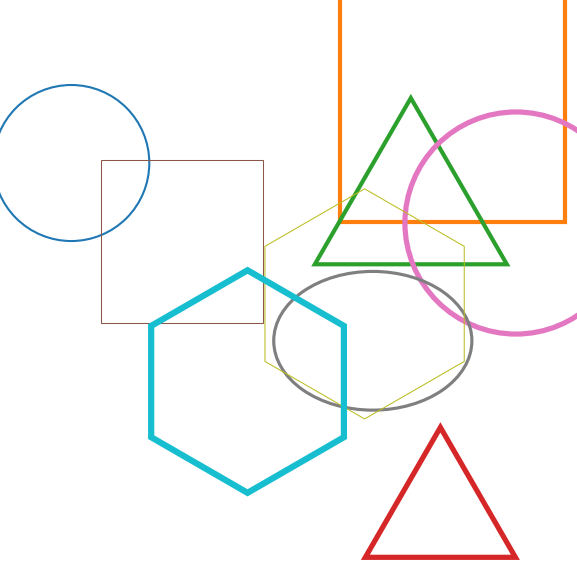[{"shape": "circle", "thickness": 1, "radius": 0.68, "center": [0.123, 0.717]}, {"shape": "square", "thickness": 2, "radius": 0.98, "center": [0.784, 0.809]}, {"shape": "triangle", "thickness": 2, "radius": 0.96, "center": [0.711, 0.637]}, {"shape": "triangle", "thickness": 2.5, "radius": 0.75, "center": [0.763, 0.109]}, {"shape": "square", "thickness": 0.5, "radius": 0.7, "center": [0.315, 0.581]}, {"shape": "circle", "thickness": 2.5, "radius": 0.96, "center": [0.893, 0.613]}, {"shape": "oval", "thickness": 1.5, "radius": 0.86, "center": [0.646, 0.409]}, {"shape": "hexagon", "thickness": 0.5, "radius": 1.0, "center": [0.631, 0.473]}, {"shape": "hexagon", "thickness": 3, "radius": 0.96, "center": [0.429, 0.338]}]